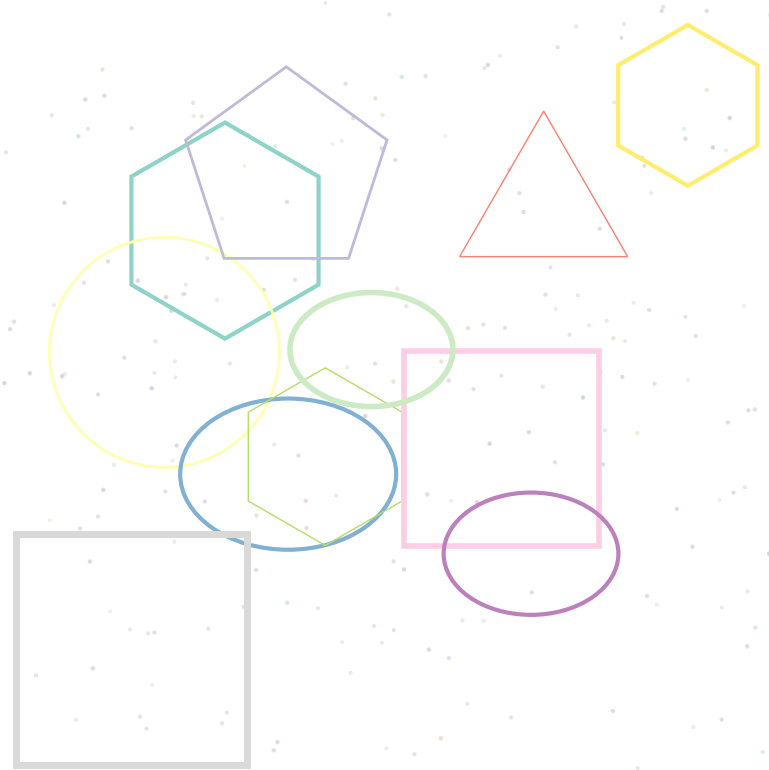[{"shape": "hexagon", "thickness": 1.5, "radius": 0.7, "center": [0.292, 0.701]}, {"shape": "circle", "thickness": 1, "radius": 0.75, "center": [0.213, 0.542]}, {"shape": "pentagon", "thickness": 1, "radius": 0.69, "center": [0.372, 0.776]}, {"shape": "triangle", "thickness": 0.5, "radius": 0.63, "center": [0.706, 0.73]}, {"shape": "oval", "thickness": 1.5, "radius": 0.7, "center": [0.374, 0.384]}, {"shape": "hexagon", "thickness": 0.5, "radius": 0.58, "center": [0.422, 0.407]}, {"shape": "square", "thickness": 2, "radius": 0.63, "center": [0.651, 0.418]}, {"shape": "square", "thickness": 2.5, "radius": 0.75, "center": [0.171, 0.156]}, {"shape": "oval", "thickness": 1.5, "radius": 0.57, "center": [0.69, 0.281]}, {"shape": "oval", "thickness": 2, "radius": 0.53, "center": [0.482, 0.546]}, {"shape": "hexagon", "thickness": 1.5, "radius": 0.52, "center": [0.893, 0.863]}]